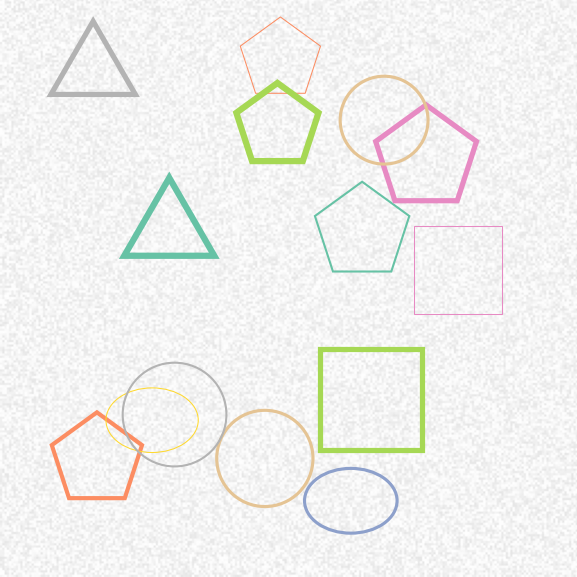[{"shape": "pentagon", "thickness": 1, "radius": 0.43, "center": [0.627, 0.599]}, {"shape": "triangle", "thickness": 3, "radius": 0.45, "center": [0.293, 0.601]}, {"shape": "pentagon", "thickness": 2, "radius": 0.41, "center": [0.168, 0.203]}, {"shape": "pentagon", "thickness": 0.5, "radius": 0.37, "center": [0.486, 0.897]}, {"shape": "oval", "thickness": 1.5, "radius": 0.4, "center": [0.607, 0.132]}, {"shape": "pentagon", "thickness": 2.5, "radius": 0.46, "center": [0.738, 0.726]}, {"shape": "square", "thickness": 0.5, "radius": 0.38, "center": [0.793, 0.532]}, {"shape": "pentagon", "thickness": 3, "radius": 0.37, "center": [0.48, 0.781]}, {"shape": "square", "thickness": 2.5, "radius": 0.44, "center": [0.642, 0.308]}, {"shape": "oval", "thickness": 0.5, "radius": 0.4, "center": [0.263, 0.272]}, {"shape": "circle", "thickness": 1.5, "radius": 0.38, "center": [0.665, 0.791]}, {"shape": "circle", "thickness": 1.5, "radius": 0.42, "center": [0.459, 0.205]}, {"shape": "triangle", "thickness": 2.5, "radius": 0.42, "center": [0.161, 0.878]}, {"shape": "circle", "thickness": 1, "radius": 0.45, "center": [0.302, 0.281]}]